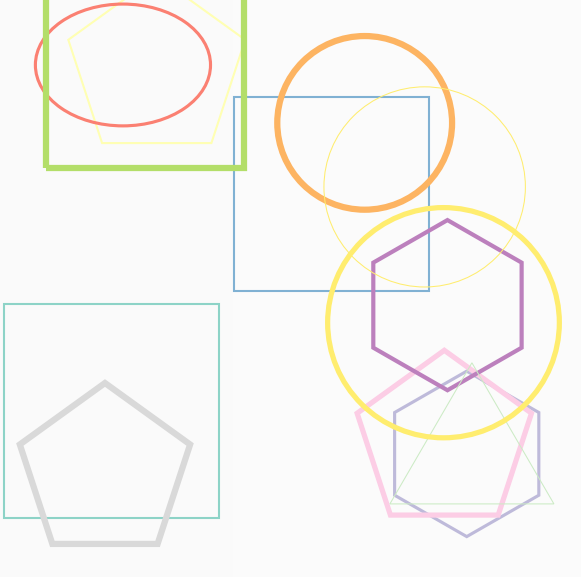[{"shape": "square", "thickness": 1, "radius": 0.92, "center": [0.192, 0.288]}, {"shape": "pentagon", "thickness": 1, "radius": 0.8, "center": [0.27, 0.881]}, {"shape": "hexagon", "thickness": 1.5, "radius": 0.72, "center": [0.803, 0.213]}, {"shape": "oval", "thickness": 1.5, "radius": 0.75, "center": [0.212, 0.887]}, {"shape": "square", "thickness": 1, "radius": 0.84, "center": [0.57, 0.663]}, {"shape": "circle", "thickness": 3, "radius": 0.75, "center": [0.627, 0.786]}, {"shape": "square", "thickness": 3, "radius": 0.85, "center": [0.249, 0.878]}, {"shape": "pentagon", "thickness": 2.5, "radius": 0.79, "center": [0.764, 0.235]}, {"shape": "pentagon", "thickness": 3, "radius": 0.77, "center": [0.181, 0.182]}, {"shape": "hexagon", "thickness": 2, "radius": 0.74, "center": [0.77, 0.471]}, {"shape": "triangle", "thickness": 0.5, "radius": 0.81, "center": [0.812, 0.208]}, {"shape": "circle", "thickness": 2.5, "radius": 1.0, "center": [0.763, 0.44]}, {"shape": "circle", "thickness": 0.5, "radius": 0.87, "center": [0.731, 0.675]}]